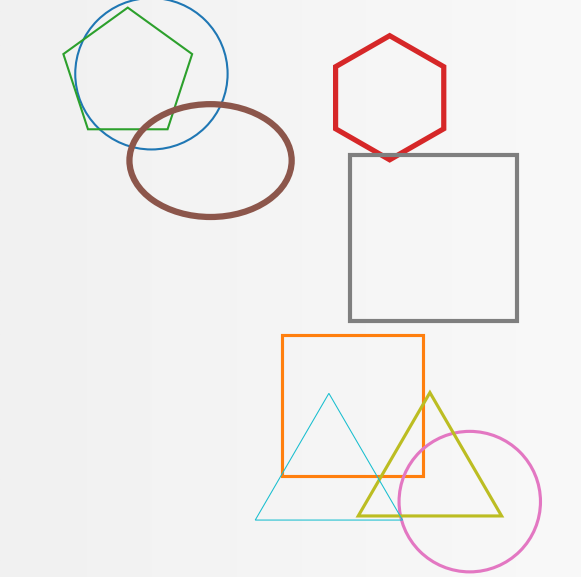[{"shape": "circle", "thickness": 1, "radius": 0.66, "center": [0.261, 0.871]}, {"shape": "square", "thickness": 1.5, "radius": 0.61, "center": [0.606, 0.297]}, {"shape": "pentagon", "thickness": 1, "radius": 0.58, "center": [0.22, 0.869]}, {"shape": "hexagon", "thickness": 2.5, "radius": 0.54, "center": [0.67, 0.83]}, {"shape": "oval", "thickness": 3, "radius": 0.7, "center": [0.362, 0.721]}, {"shape": "circle", "thickness": 1.5, "radius": 0.61, "center": [0.808, 0.131]}, {"shape": "square", "thickness": 2, "radius": 0.72, "center": [0.746, 0.586]}, {"shape": "triangle", "thickness": 1.5, "radius": 0.71, "center": [0.74, 0.177]}, {"shape": "triangle", "thickness": 0.5, "radius": 0.73, "center": [0.566, 0.172]}]